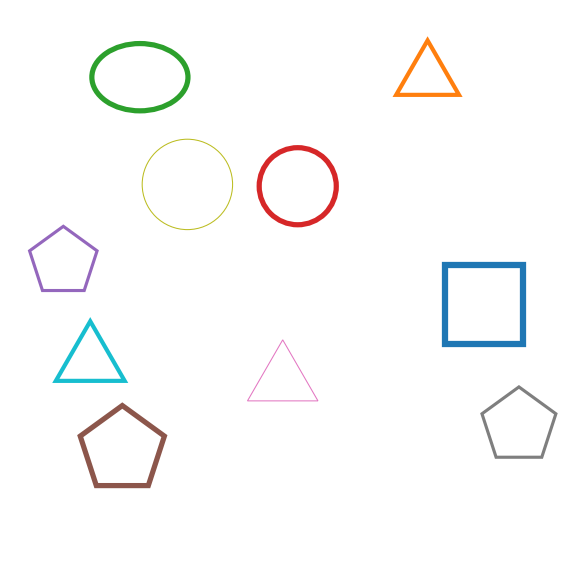[{"shape": "square", "thickness": 3, "radius": 0.34, "center": [0.838, 0.472]}, {"shape": "triangle", "thickness": 2, "radius": 0.31, "center": [0.74, 0.866]}, {"shape": "oval", "thickness": 2.5, "radius": 0.42, "center": [0.242, 0.865]}, {"shape": "circle", "thickness": 2.5, "radius": 0.33, "center": [0.516, 0.677]}, {"shape": "pentagon", "thickness": 1.5, "radius": 0.31, "center": [0.11, 0.546]}, {"shape": "pentagon", "thickness": 2.5, "radius": 0.38, "center": [0.212, 0.22]}, {"shape": "triangle", "thickness": 0.5, "radius": 0.35, "center": [0.49, 0.34]}, {"shape": "pentagon", "thickness": 1.5, "radius": 0.34, "center": [0.899, 0.262]}, {"shape": "circle", "thickness": 0.5, "radius": 0.39, "center": [0.324, 0.68]}, {"shape": "triangle", "thickness": 2, "radius": 0.34, "center": [0.156, 0.374]}]